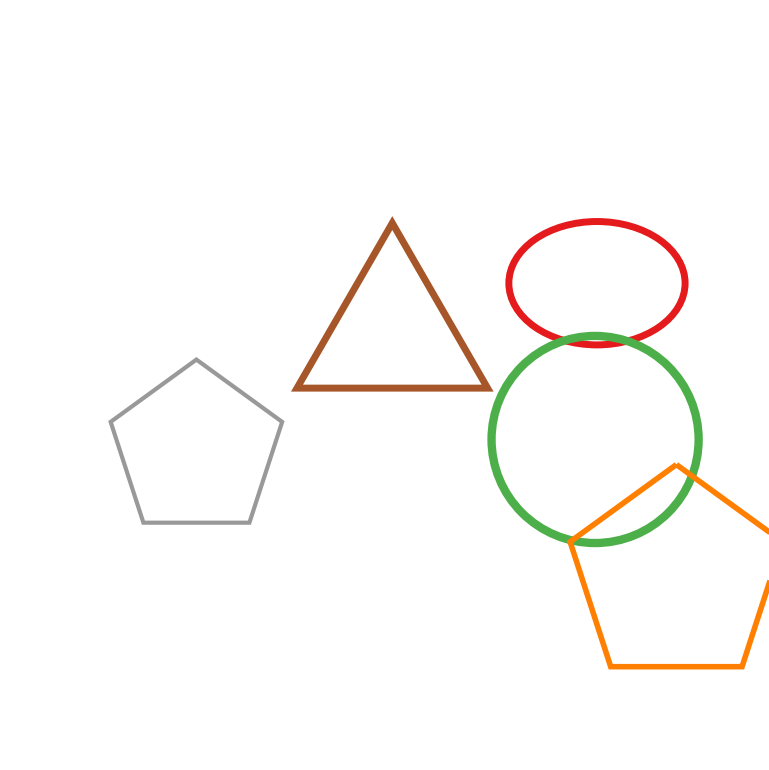[{"shape": "oval", "thickness": 2.5, "radius": 0.57, "center": [0.775, 0.632]}, {"shape": "circle", "thickness": 3, "radius": 0.67, "center": [0.773, 0.429]}, {"shape": "pentagon", "thickness": 2, "radius": 0.73, "center": [0.878, 0.252]}, {"shape": "triangle", "thickness": 2.5, "radius": 0.71, "center": [0.509, 0.567]}, {"shape": "pentagon", "thickness": 1.5, "radius": 0.59, "center": [0.255, 0.416]}]